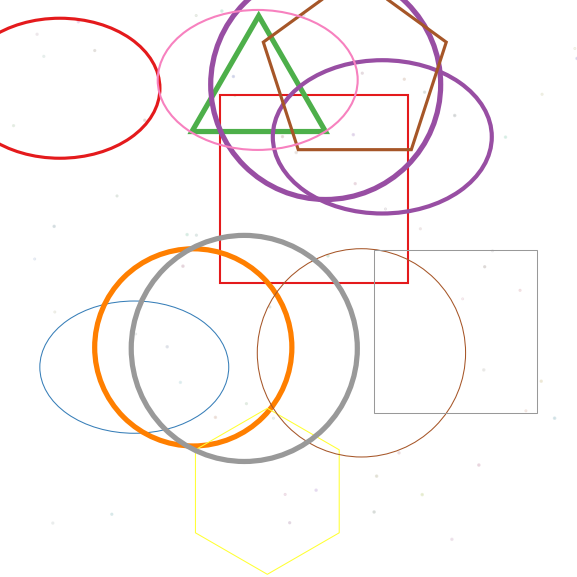[{"shape": "oval", "thickness": 1.5, "radius": 0.87, "center": [0.104, 0.846]}, {"shape": "square", "thickness": 1, "radius": 0.81, "center": [0.543, 0.672]}, {"shape": "oval", "thickness": 0.5, "radius": 0.82, "center": [0.233, 0.363]}, {"shape": "triangle", "thickness": 2.5, "radius": 0.67, "center": [0.448, 0.838]}, {"shape": "circle", "thickness": 2.5, "radius": 1.0, "center": [0.564, 0.853]}, {"shape": "oval", "thickness": 2, "radius": 0.95, "center": [0.662, 0.762]}, {"shape": "circle", "thickness": 2.5, "radius": 0.85, "center": [0.335, 0.398]}, {"shape": "hexagon", "thickness": 0.5, "radius": 0.72, "center": [0.463, 0.148]}, {"shape": "pentagon", "thickness": 1.5, "radius": 0.83, "center": [0.614, 0.875]}, {"shape": "circle", "thickness": 0.5, "radius": 0.9, "center": [0.626, 0.388]}, {"shape": "oval", "thickness": 1, "radius": 0.87, "center": [0.446, 0.861]}, {"shape": "circle", "thickness": 2.5, "radius": 0.98, "center": [0.423, 0.396]}, {"shape": "square", "thickness": 0.5, "radius": 0.71, "center": [0.788, 0.425]}]